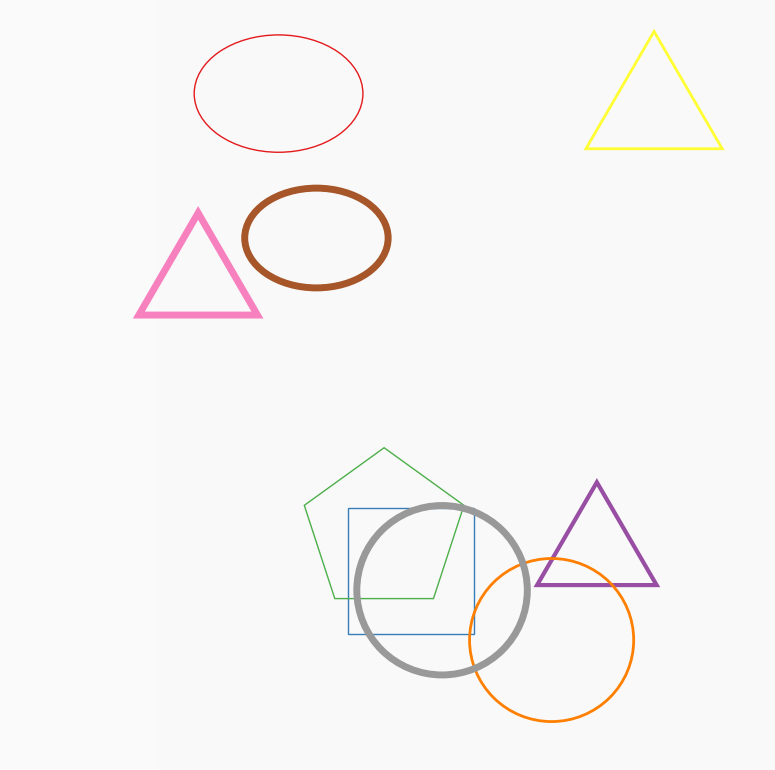[{"shape": "oval", "thickness": 0.5, "radius": 0.54, "center": [0.359, 0.878]}, {"shape": "square", "thickness": 0.5, "radius": 0.41, "center": [0.531, 0.258]}, {"shape": "pentagon", "thickness": 0.5, "radius": 0.54, "center": [0.496, 0.31]}, {"shape": "triangle", "thickness": 1.5, "radius": 0.45, "center": [0.77, 0.285]}, {"shape": "circle", "thickness": 1, "radius": 0.53, "center": [0.712, 0.169]}, {"shape": "triangle", "thickness": 1, "radius": 0.51, "center": [0.844, 0.858]}, {"shape": "oval", "thickness": 2.5, "radius": 0.46, "center": [0.408, 0.691]}, {"shape": "triangle", "thickness": 2.5, "radius": 0.44, "center": [0.256, 0.635]}, {"shape": "circle", "thickness": 2.5, "radius": 0.55, "center": [0.57, 0.233]}]